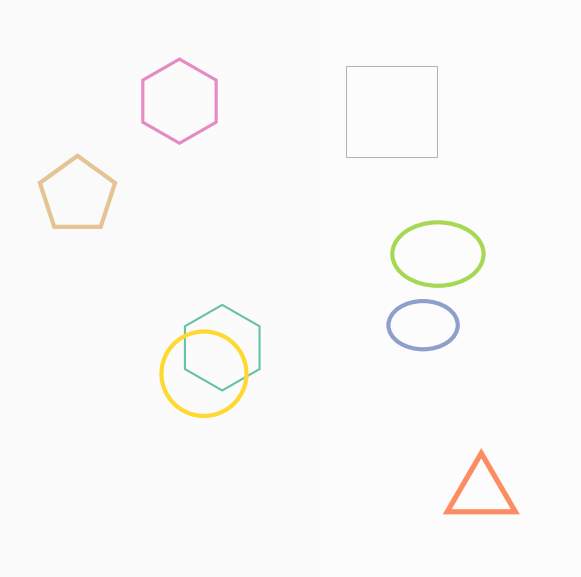[{"shape": "hexagon", "thickness": 1, "radius": 0.37, "center": [0.382, 0.397]}, {"shape": "triangle", "thickness": 2.5, "radius": 0.34, "center": [0.828, 0.147]}, {"shape": "oval", "thickness": 2, "radius": 0.3, "center": [0.728, 0.436]}, {"shape": "hexagon", "thickness": 1.5, "radius": 0.36, "center": [0.309, 0.824]}, {"shape": "oval", "thickness": 2, "radius": 0.39, "center": [0.753, 0.559]}, {"shape": "circle", "thickness": 2, "radius": 0.37, "center": [0.351, 0.352]}, {"shape": "pentagon", "thickness": 2, "radius": 0.34, "center": [0.133, 0.661]}, {"shape": "square", "thickness": 0.5, "radius": 0.39, "center": [0.674, 0.806]}]